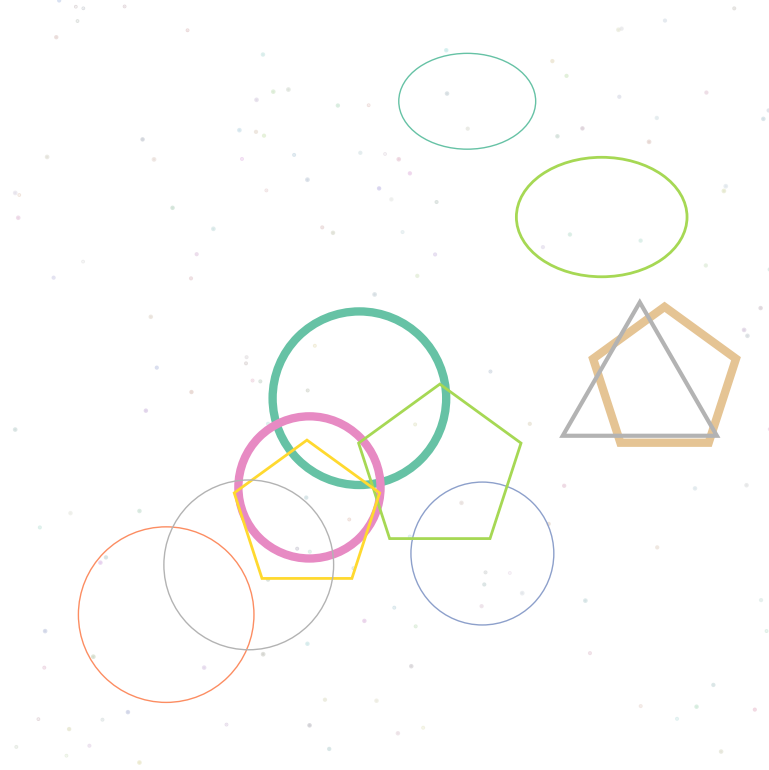[{"shape": "oval", "thickness": 0.5, "radius": 0.44, "center": [0.607, 0.868]}, {"shape": "circle", "thickness": 3, "radius": 0.56, "center": [0.467, 0.483]}, {"shape": "circle", "thickness": 0.5, "radius": 0.57, "center": [0.216, 0.202]}, {"shape": "circle", "thickness": 0.5, "radius": 0.46, "center": [0.626, 0.281]}, {"shape": "circle", "thickness": 3, "radius": 0.46, "center": [0.402, 0.367]}, {"shape": "oval", "thickness": 1, "radius": 0.55, "center": [0.781, 0.718]}, {"shape": "pentagon", "thickness": 1, "radius": 0.55, "center": [0.571, 0.39]}, {"shape": "pentagon", "thickness": 1, "radius": 0.5, "center": [0.399, 0.329]}, {"shape": "pentagon", "thickness": 3, "radius": 0.49, "center": [0.863, 0.504]}, {"shape": "triangle", "thickness": 1.5, "radius": 0.58, "center": [0.831, 0.492]}, {"shape": "circle", "thickness": 0.5, "radius": 0.55, "center": [0.323, 0.266]}]